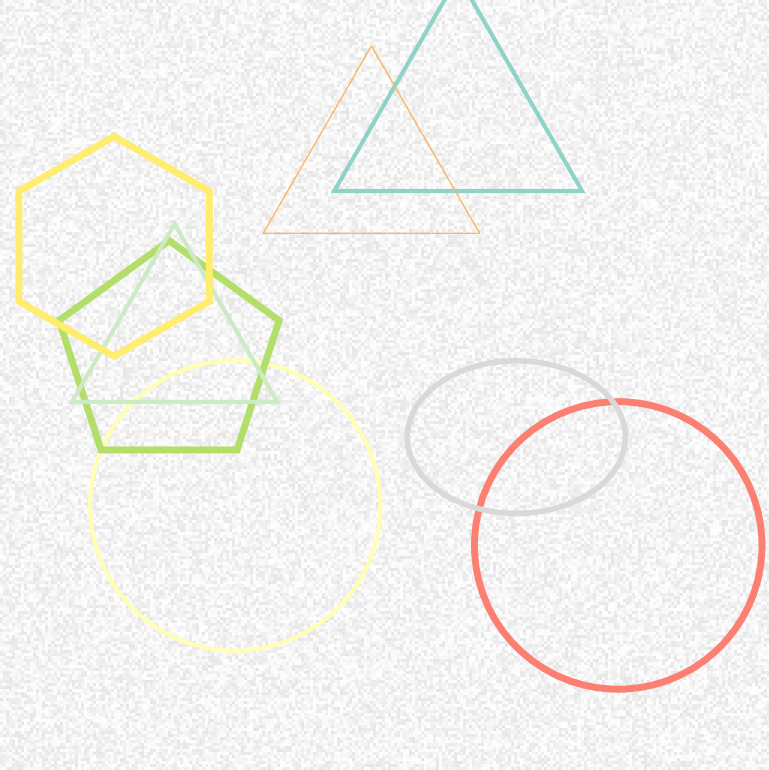[{"shape": "triangle", "thickness": 1.5, "radius": 0.93, "center": [0.595, 0.845]}, {"shape": "circle", "thickness": 1.5, "radius": 0.94, "center": [0.305, 0.343]}, {"shape": "circle", "thickness": 2.5, "radius": 0.93, "center": [0.803, 0.292]}, {"shape": "triangle", "thickness": 0.5, "radius": 0.81, "center": [0.482, 0.778]}, {"shape": "pentagon", "thickness": 2.5, "radius": 0.75, "center": [0.22, 0.537]}, {"shape": "oval", "thickness": 2, "radius": 0.71, "center": [0.671, 0.432]}, {"shape": "triangle", "thickness": 1.5, "radius": 0.77, "center": [0.227, 0.555]}, {"shape": "hexagon", "thickness": 2.5, "radius": 0.71, "center": [0.148, 0.68]}]